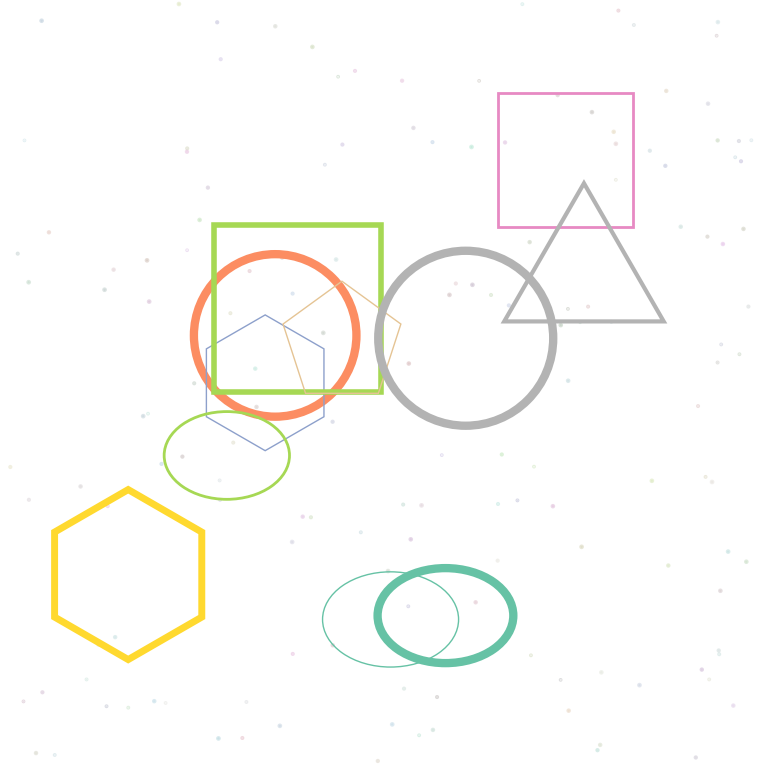[{"shape": "oval", "thickness": 3, "radius": 0.44, "center": [0.579, 0.201]}, {"shape": "oval", "thickness": 0.5, "radius": 0.44, "center": [0.507, 0.196]}, {"shape": "circle", "thickness": 3, "radius": 0.53, "center": [0.357, 0.564]}, {"shape": "hexagon", "thickness": 0.5, "radius": 0.44, "center": [0.344, 0.503]}, {"shape": "square", "thickness": 1, "radius": 0.44, "center": [0.735, 0.792]}, {"shape": "oval", "thickness": 1, "radius": 0.41, "center": [0.295, 0.409]}, {"shape": "square", "thickness": 2, "radius": 0.54, "center": [0.386, 0.599]}, {"shape": "hexagon", "thickness": 2.5, "radius": 0.55, "center": [0.166, 0.254]}, {"shape": "pentagon", "thickness": 0.5, "radius": 0.4, "center": [0.444, 0.554]}, {"shape": "triangle", "thickness": 1.5, "radius": 0.6, "center": [0.758, 0.642]}, {"shape": "circle", "thickness": 3, "radius": 0.57, "center": [0.605, 0.561]}]